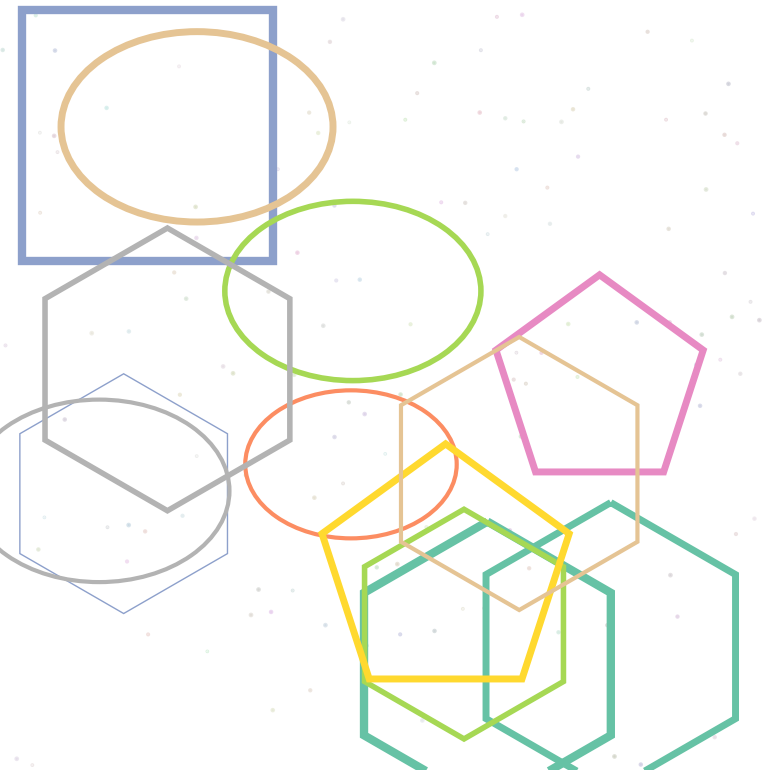[{"shape": "hexagon", "thickness": 2.5, "radius": 0.94, "center": [0.793, 0.16]}, {"shape": "hexagon", "thickness": 3, "radius": 0.93, "center": [0.633, 0.138]}, {"shape": "oval", "thickness": 1.5, "radius": 0.69, "center": [0.456, 0.397]}, {"shape": "hexagon", "thickness": 0.5, "radius": 0.78, "center": [0.161, 0.359]}, {"shape": "square", "thickness": 3, "radius": 0.82, "center": [0.192, 0.824]}, {"shape": "pentagon", "thickness": 2.5, "radius": 0.71, "center": [0.779, 0.502]}, {"shape": "oval", "thickness": 2, "radius": 0.83, "center": [0.458, 0.622]}, {"shape": "hexagon", "thickness": 2, "radius": 0.75, "center": [0.603, 0.189]}, {"shape": "pentagon", "thickness": 2.5, "radius": 0.84, "center": [0.579, 0.255]}, {"shape": "hexagon", "thickness": 1.5, "radius": 0.89, "center": [0.674, 0.385]}, {"shape": "oval", "thickness": 2.5, "radius": 0.88, "center": [0.256, 0.835]}, {"shape": "oval", "thickness": 1.5, "radius": 0.85, "center": [0.129, 0.363]}, {"shape": "hexagon", "thickness": 2, "radius": 0.92, "center": [0.217, 0.52]}]